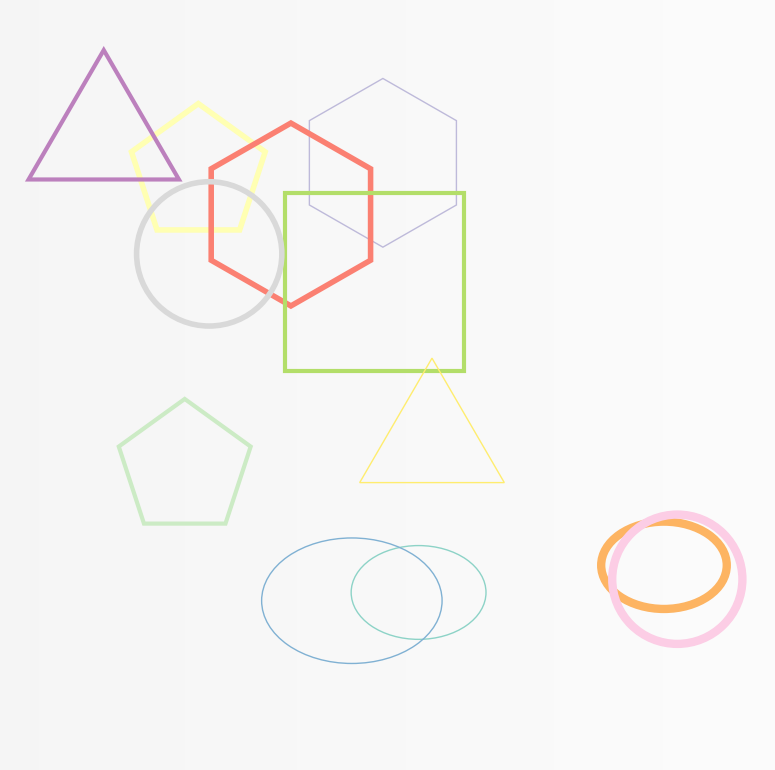[{"shape": "oval", "thickness": 0.5, "radius": 0.43, "center": [0.54, 0.231]}, {"shape": "pentagon", "thickness": 2, "radius": 0.45, "center": [0.256, 0.775]}, {"shape": "hexagon", "thickness": 0.5, "radius": 0.55, "center": [0.494, 0.789]}, {"shape": "hexagon", "thickness": 2, "radius": 0.59, "center": [0.375, 0.721]}, {"shape": "oval", "thickness": 0.5, "radius": 0.58, "center": [0.454, 0.22]}, {"shape": "oval", "thickness": 3, "radius": 0.41, "center": [0.857, 0.266]}, {"shape": "square", "thickness": 1.5, "radius": 0.58, "center": [0.483, 0.633]}, {"shape": "circle", "thickness": 3, "radius": 0.42, "center": [0.874, 0.248]}, {"shape": "circle", "thickness": 2, "radius": 0.47, "center": [0.27, 0.67]}, {"shape": "triangle", "thickness": 1.5, "radius": 0.56, "center": [0.134, 0.823]}, {"shape": "pentagon", "thickness": 1.5, "radius": 0.45, "center": [0.238, 0.392]}, {"shape": "triangle", "thickness": 0.5, "radius": 0.54, "center": [0.557, 0.427]}]